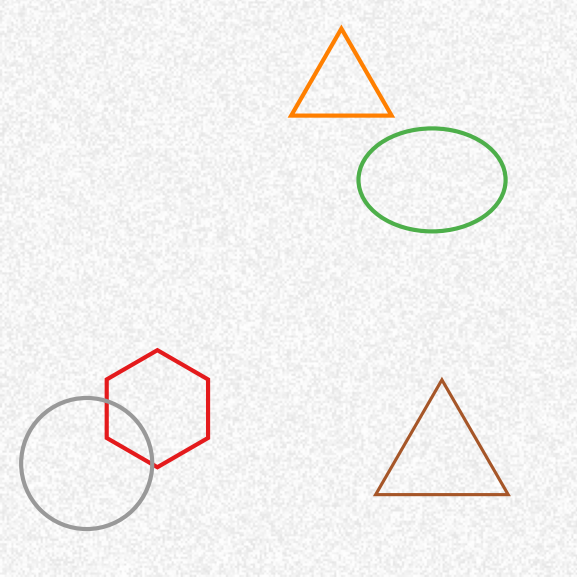[{"shape": "hexagon", "thickness": 2, "radius": 0.51, "center": [0.273, 0.291]}, {"shape": "oval", "thickness": 2, "radius": 0.64, "center": [0.748, 0.688]}, {"shape": "triangle", "thickness": 2, "radius": 0.5, "center": [0.591, 0.849]}, {"shape": "triangle", "thickness": 1.5, "radius": 0.66, "center": [0.765, 0.209]}, {"shape": "circle", "thickness": 2, "radius": 0.57, "center": [0.15, 0.197]}]